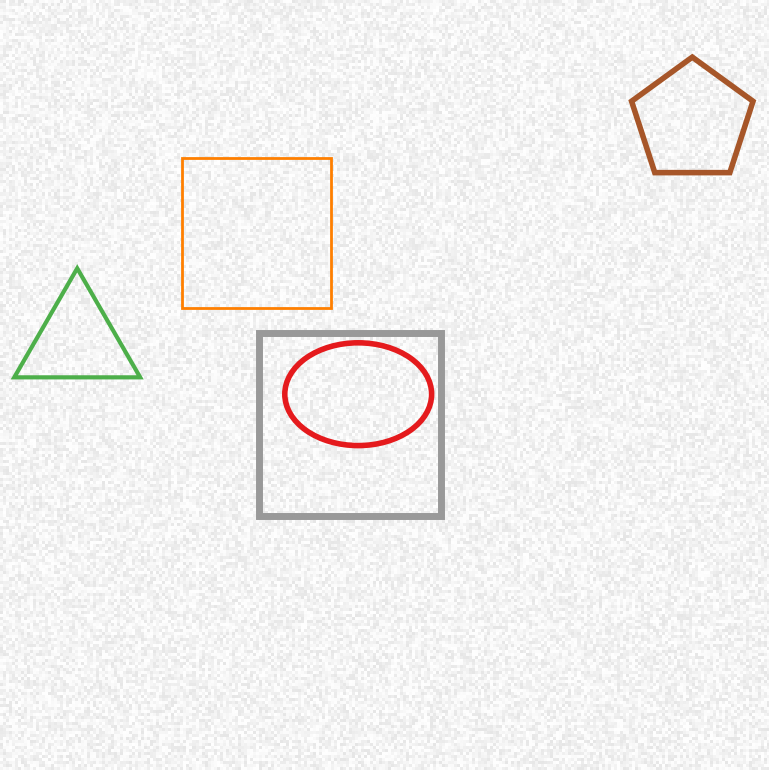[{"shape": "oval", "thickness": 2, "radius": 0.48, "center": [0.465, 0.488]}, {"shape": "triangle", "thickness": 1.5, "radius": 0.47, "center": [0.1, 0.557]}, {"shape": "square", "thickness": 1, "radius": 0.48, "center": [0.334, 0.698]}, {"shape": "pentagon", "thickness": 2, "radius": 0.41, "center": [0.899, 0.843]}, {"shape": "square", "thickness": 2.5, "radius": 0.59, "center": [0.455, 0.449]}]